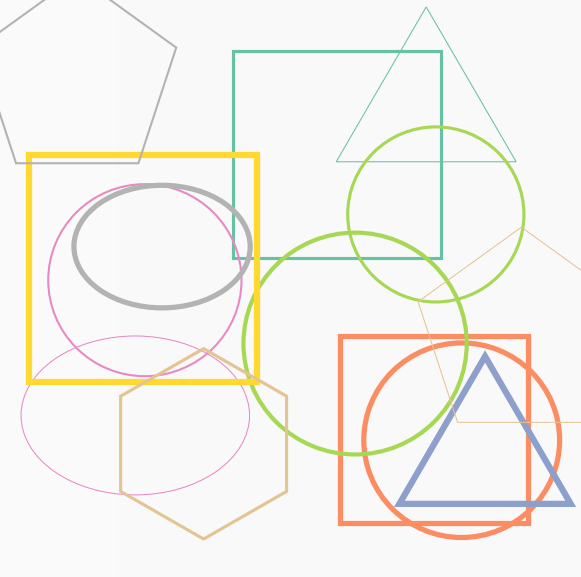[{"shape": "triangle", "thickness": 0.5, "radius": 0.89, "center": [0.733, 0.808]}, {"shape": "square", "thickness": 1.5, "radius": 0.89, "center": [0.579, 0.731]}, {"shape": "circle", "thickness": 2.5, "radius": 0.84, "center": [0.794, 0.237]}, {"shape": "square", "thickness": 2.5, "radius": 0.81, "center": [0.747, 0.255]}, {"shape": "triangle", "thickness": 3, "radius": 0.85, "center": [0.835, 0.212]}, {"shape": "oval", "thickness": 0.5, "radius": 0.98, "center": [0.233, 0.28]}, {"shape": "circle", "thickness": 1, "radius": 0.83, "center": [0.249, 0.514]}, {"shape": "circle", "thickness": 1.5, "radius": 0.76, "center": [0.75, 0.628]}, {"shape": "circle", "thickness": 2, "radius": 0.96, "center": [0.611, 0.404]}, {"shape": "square", "thickness": 3, "radius": 0.98, "center": [0.245, 0.534]}, {"shape": "pentagon", "thickness": 0.5, "radius": 0.93, "center": [0.897, 0.419]}, {"shape": "hexagon", "thickness": 1.5, "radius": 0.82, "center": [0.35, 0.231]}, {"shape": "pentagon", "thickness": 1, "radius": 0.9, "center": [0.133, 0.861]}, {"shape": "oval", "thickness": 2.5, "radius": 0.76, "center": [0.279, 0.572]}]